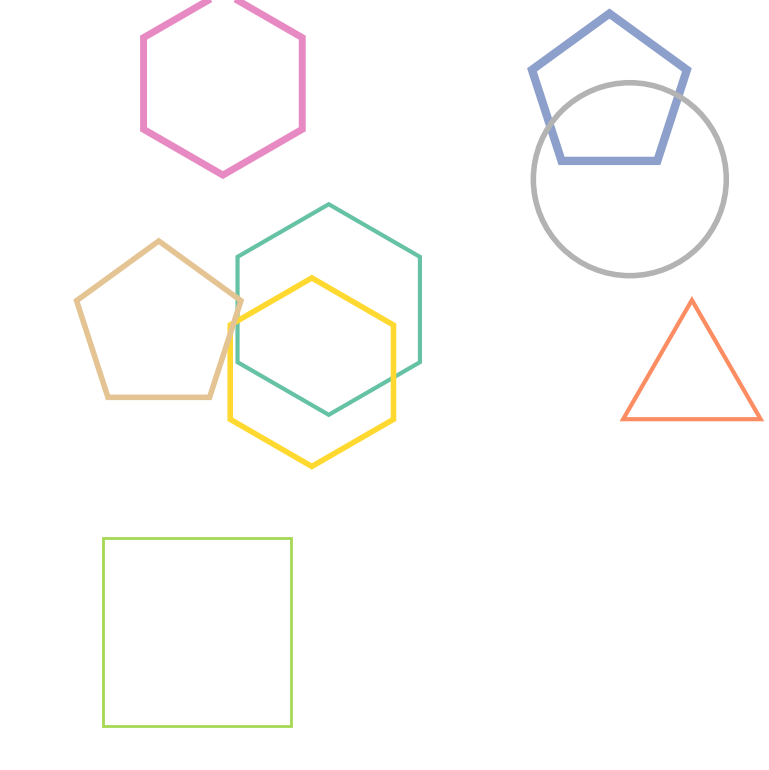[{"shape": "hexagon", "thickness": 1.5, "radius": 0.68, "center": [0.427, 0.598]}, {"shape": "triangle", "thickness": 1.5, "radius": 0.52, "center": [0.899, 0.507]}, {"shape": "pentagon", "thickness": 3, "radius": 0.53, "center": [0.791, 0.877]}, {"shape": "hexagon", "thickness": 2.5, "radius": 0.59, "center": [0.289, 0.892]}, {"shape": "square", "thickness": 1, "radius": 0.61, "center": [0.256, 0.179]}, {"shape": "hexagon", "thickness": 2, "radius": 0.61, "center": [0.405, 0.517]}, {"shape": "pentagon", "thickness": 2, "radius": 0.56, "center": [0.206, 0.575]}, {"shape": "circle", "thickness": 2, "radius": 0.63, "center": [0.818, 0.767]}]